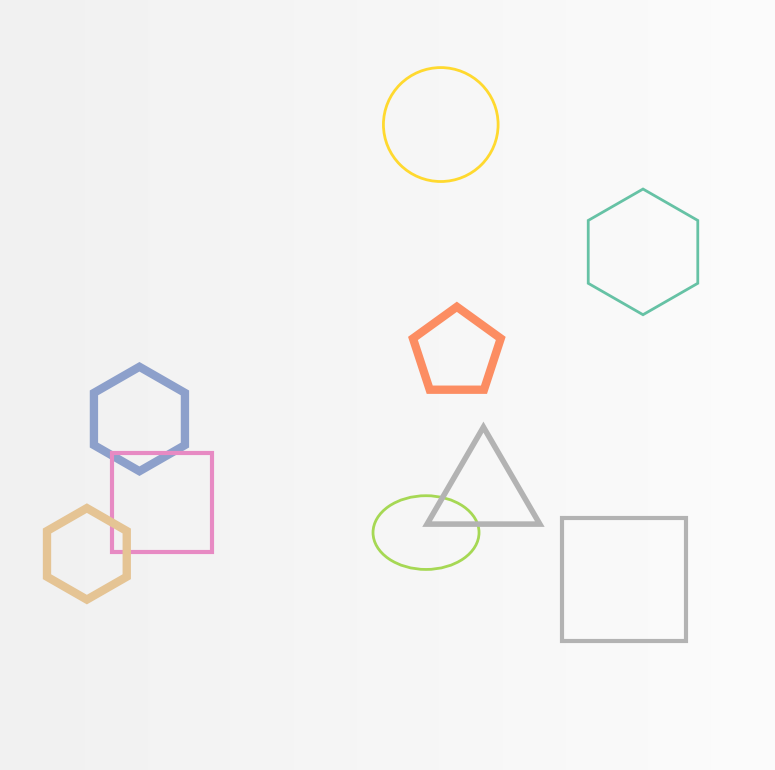[{"shape": "hexagon", "thickness": 1, "radius": 0.41, "center": [0.83, 0.673]}, {"shape": "pentagon", "thickness": 3, "radius": 0.3, "center": [0.589, 0.542]}, {"shape": "hexagon", "thickness": 3, "radius": 0.34, "center": [0.18, 0.456]}, {"shape": "square", "thickness": 1.5, "radius": 0.32, "center": [0.209, 0.347]}, {"shape": "oval", "thickness": 1, "radius": 0.34, "center": [0.55, 0.308]}, {"shape": "circle", "thickness": 1, "radius": 0.37, "center": [0.569, 0.838]}, {"shape": "hexagon", "thickness": 3, "radius": 0.3, "center": [0.112, 0.281]}, {"shape": "triangle", "thickness": 2, "radius": 0.42, "center": [0.624, 0.361]}, {"shape": "square", "thickness": 1.5, "radius": 0.4, "center": [0.805, 0.248]}]